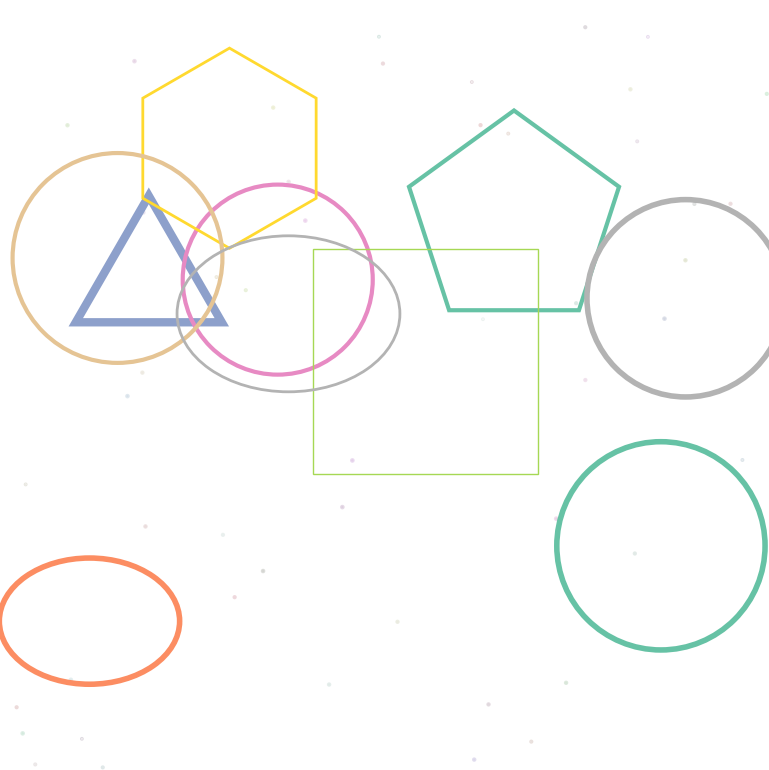[{"shape": "circle", "thickness": 2, "radius": 0.68, "center": [0.858, 0.291]}, {"shape": "pentagon", "thickness": 1.5, "radius": 0.72, "center": [0.668, 0.713]}, {"shape": "oval", "thickness": 2, "radius": 0.59, "center": [0.116, 0.193]}, {"shape": "triangle", "thickness": 3, "radius": 0.55, "center": [0.193, 0.636]}, {"shape": "circle", "thickness": 1.5, "radius": 0.62, "center": [0.361, 0.637]}, {"shape": "square", "thickness": 0.5, "radius": 0.73, "center": [0.552, 0.53]}, {"shape": "hexagon", "thickness": 1, "radius": 0.65, "center": [0.298, 0.808]}, {"shape": "circle", "thickness": 1.5, "radius": 0.68, "center": [0.153, 0.665]}, {"shape": "circle", "thickness": 2, "radius": 0.64, "center": [0.89, 0.613]}, {"shape": "oval", "thickness": 1, "radius": 0.72, "center": [0.375, 0.592]}]